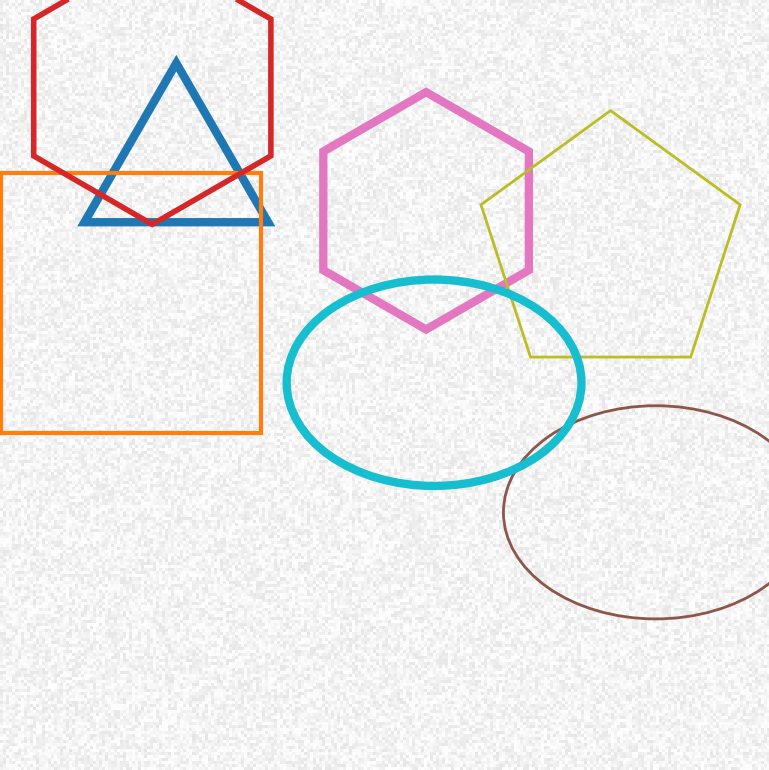[{"shape": "triangle", "thickness": 3, "radius": 0.69, "center": [0.229, 0.78]}, {"shape": "square", "thickness": 1.5, "radius": 0.85, "center": [0.17, 0.606]}, {"shape": "hexagon", "thickness": 2, "radius": 0.89, "center": [0.198, 0.886]}, {"shape": "oval", "thickness": 1, "radius": 0.99, "center": [0.852, 0.335]}, {"shape": "hexagon", "thickness": 3, "radius": 0.77, "center": [0.553, 0.726]}, {"shape": "pentagon", "thickness": 1, "radius": 0.88, "center": [0.793, 0.679]}, {"shape": "oval", "thickness": 3, "radius": 0.96, "center": [0.564, 0.503]}]